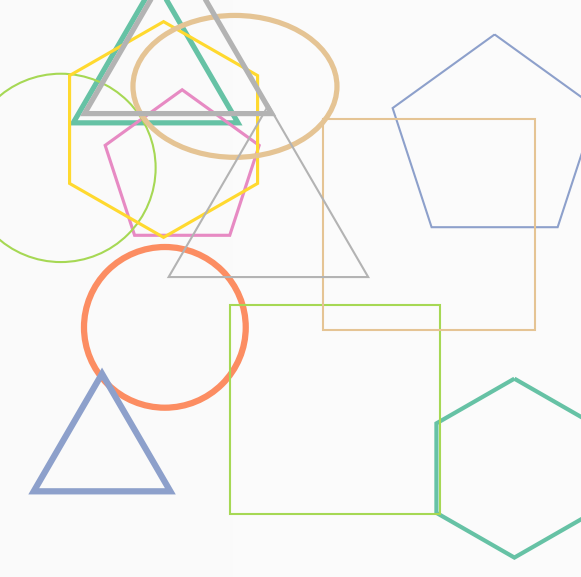[{"shape": "triangle", "thickness": 2.5, "radius": 0.82, "center": [0.268, 0.868]}, {"shape": "hexagon", "thickness": 2, "radius": 0.77, "center": [0.885, 0.189]}, {"shape": "circle", "thickness": 3, "radius": 0.7, "center": [0.284, 0.432]}, {"shape": "triangle", "thickness": 3, "radius": 0.68, "center": [0.176, 0.216]}, {"shape": "pentagon", "thickness": 1, "radius": 0.92, "center": [0.851, 0.755]}, {"shape": "pentagon", "thickness": 1.5, "radius": 0.7, "center": [0.313, 0.704]}, {"shape": "square", "thickness": 1, "radius": 0.9, "center": [0.576, 0.29]}, {"shape": "circle", "thickness": 1, "radius": 0.82, "center": [0.105, 0.708]}, {"shape": "hexagon", "thickness": 1.5, "radius": 0.93, "center": [0.281, 0.775]}, {"shape": "oval", "thickness": 2.5, "radius": 0.88, "center": [0.404, 0.85]}, {"shape": "square", "thickness": 1, "radius": 0.91, "center": [0.738, 0.611]}, {"shape": "triangle", "thickness": 2.5, "radius": 0.93, "center": [0.306, 0.895]}, {"shape": "triangle", "thickness": 1, "radius": 0.99, "center": [0.462, 0.619]}]